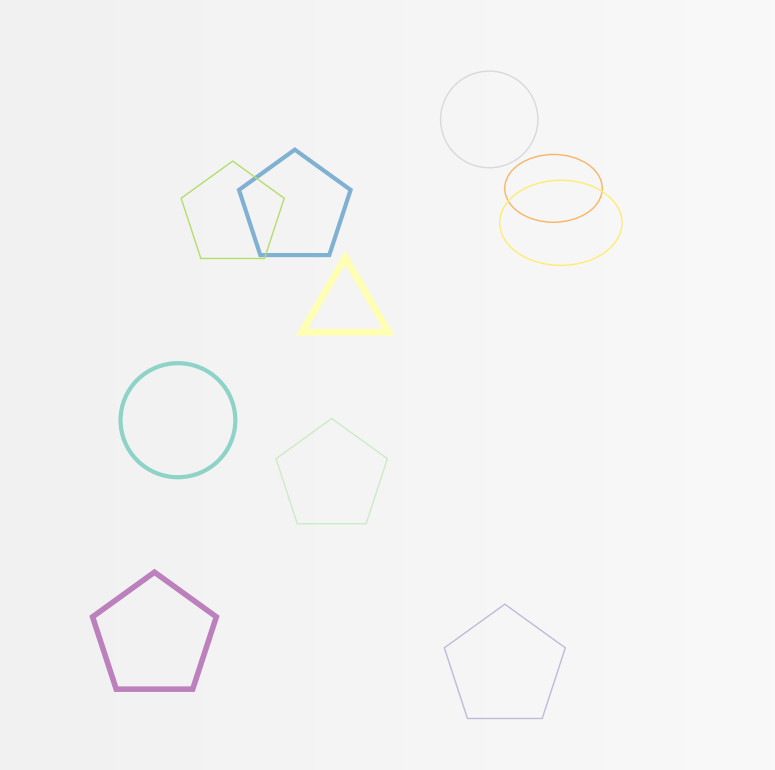[{"shape": "circle", "thickness": 1.5, "radius": 0.37, "center": [0.23, 0.454]}, {"shape": "triangle", "thickness": 2.5, "radius": 0.32, "center": [0.446, 0.601]}, {"shape": "pentagon", "thickness": 0.5, "radius": 0.41, "center": [0.651, 0.133]}, {"shape": "pentagon", "thickness": 1.5, "radius": 0.38, "center": [0.38, 0.73]}, {"shape": "oval", "thickness": 0.5, "radius": 0.31, "center": [0.714, 0.755]}, {"shape": "pentagon", "thickness": 0.5, "radius": 0.35, "center": [0.3, 0.721]}, {"shape": "circle", "thickness": 0.5, "radius": 0.31, "center": [0.631, 0.845]}, {"shape": "pentagon", "thickness": 2, "radius": 0.42, "center": [0.199, 0.173]}, {"shape": "pentagon", "thickness": 0.5, "radius": 0.38, "center": [0.428, 0.381]}, {"shape": "oval", "thickness": 0.5, "radius": 0.39, "center": [0.724, 0.711]}]